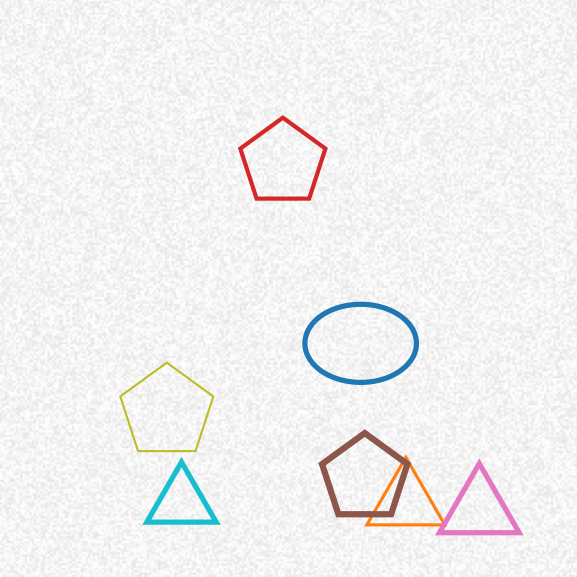[{"shape": "oval", "thickness": 2.5, "radius": 0.48, "center": [0.625, 0.405]}, {"shape": "triangle", "thickness": 1.5, "radius": 0.39, "center": [0.703, 0.129]}, {"shape": "pentagon", "thickness": 2, "radius": 0.39, "center": [0.49, 0.718]}, {"shape": "pentagon", "thickness": 3, "radius": 0.39, "center": [0.632, 0.172]}, {"shape": "triangle", "thickness": 2.5, "radius": 0.4, "center": [0.83, 0.117]}, {"shape": "pentagon", "thickness": 1, "radius": 0.42, "center": [0.289, 0.286]}, {"shape": "triangle", "thickness": 2.5, "radius": 0.35, "center": [0.314, 0.13]}]